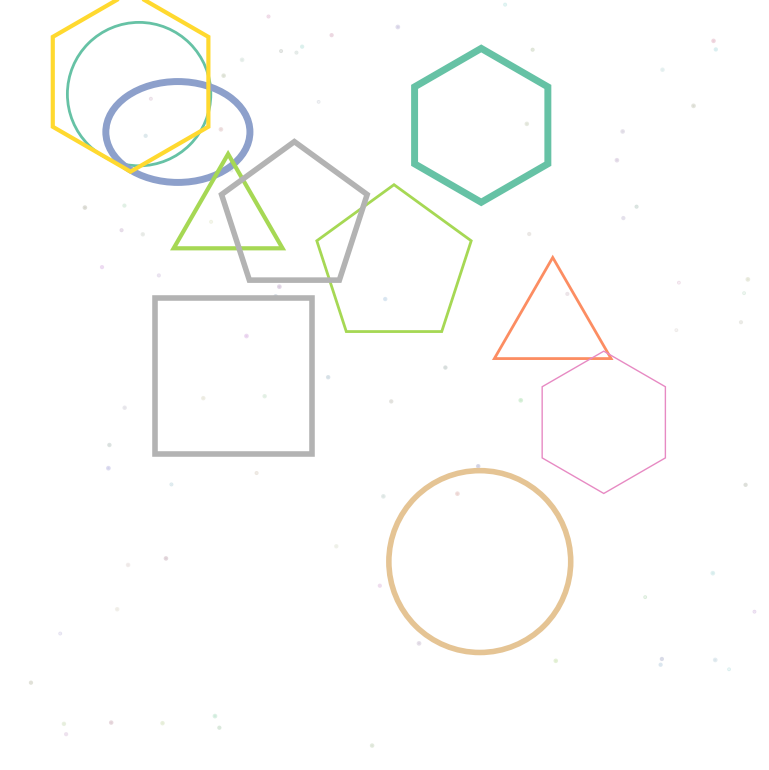[{"shape": "hexagon", "thickness": 2.5, "radius": 0.5, "center": [0.625, 0.837]}, {"shape": "circle", "thickness": 1, "radius": 0.47, "center": [0.181, 0.878]}, {"shape": "triangle", "thickness": 1, "radius": 0.44, "center": [0.718, 0.578]}, {"shape": "oval", "thickness": 2.5, "radius": 0.47, "center": [0.231, 0.829]}, {"shape": "hexagon", "thickness": 0.5, "radius": 0.46, "center": [0.784, 0.452]}, {"shape": "triangle", "thickness": 1.5, "radius": 0.41, "center": [0.296, 0.718]}, {"shape": "pentagon", "thickness": 1, "radius": 0.53, "center": [0.512, 0.655]}, {"shape": "hexagon", "thickness": 1.5, "radius": 0.58, "center": [0.17, 0.894]}, {"shape": "circle", "thickness": 2, "radius": 0.59, "center": [0.623, 0.271]}, {"shape": "pentagon", "thickness": 2, "radius": 0.5, "center": [0.382, 0.717]}, {"shape": "square", "thickness": 2, "radius": 0.51, "center": [0.303, 0.512]}]